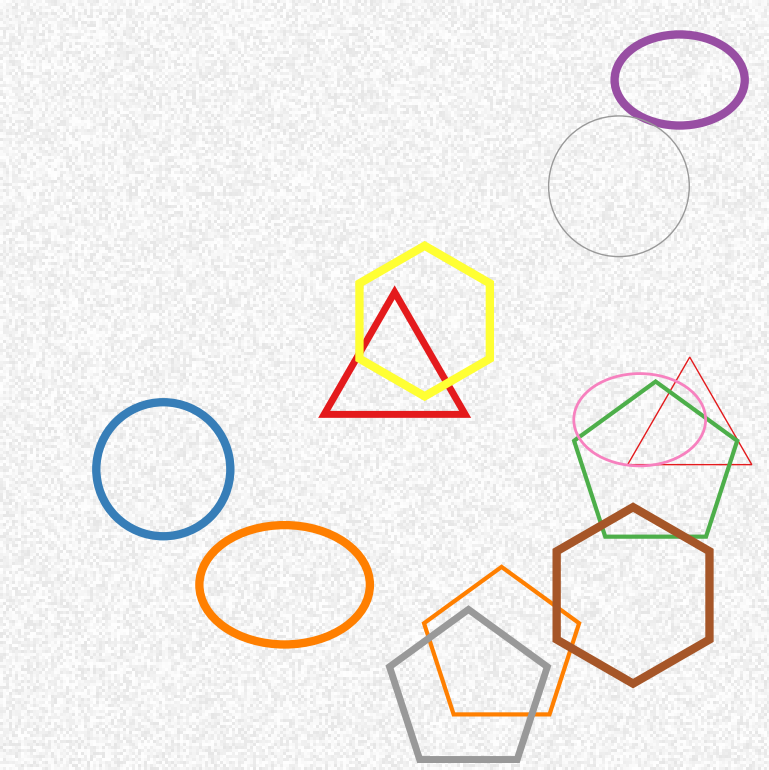[{"shape": "triangle", "thickness": 2.5, "radius": 0.53, "center": [0.513, 0.515]}, {"shape": "triangle", "thickness": 0.5, "radius": 0.47, "center": [0.896, 0.443]}, {"shape": "circle", "thickness": 3, "radius": 0.44, "center": [0.212, 0.391]}, {"shape": "pentagon", "thickness": 1.5, "radius": 0.56, "center": [0.851, 0.393]}, {"shape": "oval", "thickness": 3, "radius": 0.42, "center": [0.883, 0.896]}, {"shape": "oval", "thickness": 3, "radius": 0.55, "center": [0.37, 0.241]}, {"shape": "pentagon", "thickness": 1.5, "radius": 0.53, "center": [0.651, 0.158]}, {"shape": "hexagon", "thickness": 3, "radius": 0.49, "center": [0.552, 0.583]}, {"shape": "hexagon", "thickness": 3, "radius": 0.57, "center": [0.822, 0.227]}, {"shape": "oval", "thickness": 1, "radius": 0.43, "center": [0.831, 0.455]}, {"shape": "pentagon", "thickness": 2.5, "radius": 0.54, "center": [0.608, 0.101]}, {"shape": "circle", "thickness": 0.5, "radius": 0.46, "center": [0.804, 0.758]}]